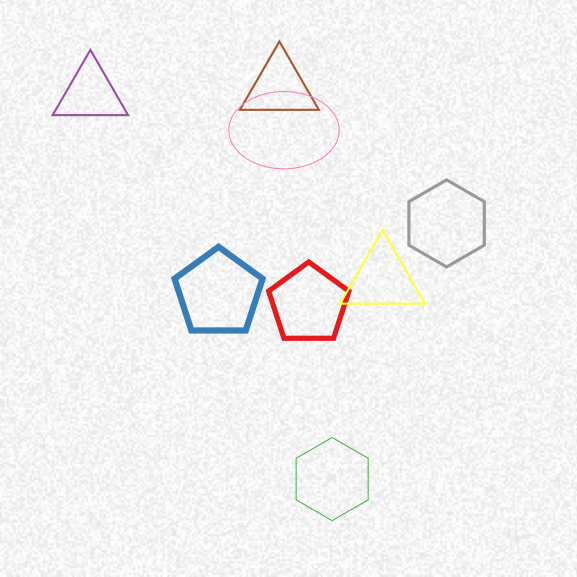[{"shape": "pentagon", "thickness": 2.5, "radius": 0.37, "center": [0.535, 0.472]}, {"shape": "pentagon", "thickness": 3, "radius": 0.4, "center": [0.378, 0.492]}, {"shape": "hexagon", "thickness": 0.5, "radius": 0.36, "center": [0.575, 0.17]}, {"shape": "triangle", "thickness": 1, "radius": 0.38, "center": [0.157, 0.837]}, {"shape": "triangle", "thickness": 1, "radius": 0.43, "center": [0.662, 0.516]}, {"shape": "triangle", "thickness": 1, "radius": 0.39, "center": [0.484, 0.848]}, {"shape": "oval", "thickness": 0.5, "radius": 0.48, "center": [0.492, 0.774]}, {"shape": "hexagon", "thickness": 1.5, "radius": 0.38, "center": [0.773, 0.612]}]